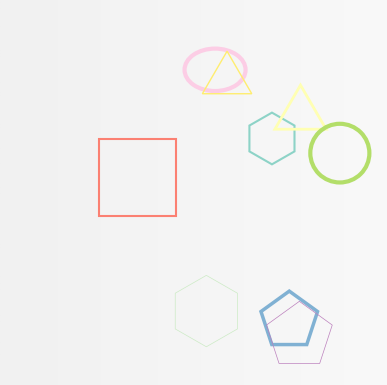[{"shape": "hexagon", "thickness": 1.5, "radius": 0.34, "center": [0.702, 0.64]}, {"shape": "triangle", "thickness": 2, "radius": 0.38, "center": [0.775, 0.703]}, {"shape": "square", "thickness": 1.5, "radius": 0.5, "center": [0.354, 0.54]}, {"shape": "pentagon", "thickness": 2.5, "radius": 0.38, "center": [0.747, 0.167]}, {"shape": "circle", "thickness": 3, "radius": 0.38, "center": [0.877, 0.602]}, {"shape": "oval", "thickness": 3, "radius": 0.39, "center": [0.555, 0.819]}, {"shape": "pentagon", "thickness": 0.5, "radius": 0.45, "center": [0.773, 0.128]}, {"shape": "hexagon", "thickness": 0.5, "radius": 0.46, "center": [0.533, 0.192]}, {"shape": "triangle", "thickness": 1, "radius": 0.37, "center": [0.586, 0.793]}]